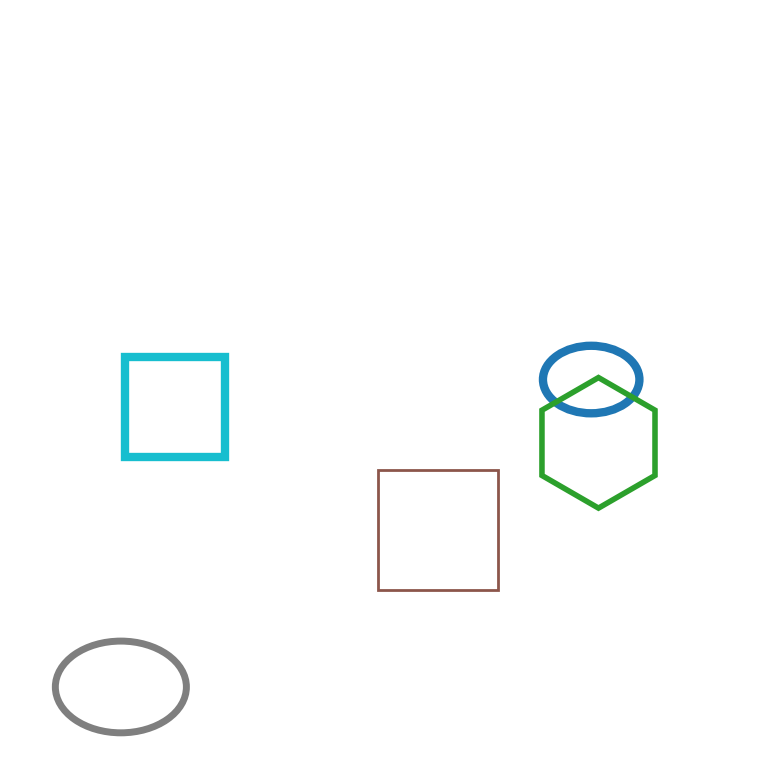[{"shape": "oval", "thickness": 3, "radius": 0.31, "center": [0.768, 0.507]}, {"shape": "hexagon", "thickness": 2, "radius": 0.42, "center": [0.777, 0.425]}, {"shape": "square", "thickness": 1, "radius": 0.39, "center": [0.569, 0.311]}, {"shape": "oval", "thickness": 2.5, "radius": 0.43, "center": [0.157, 0.108]}, {"shape": "square", "thickness": 3, "radius": 0.32, "center": [0.227, 0.471]}]